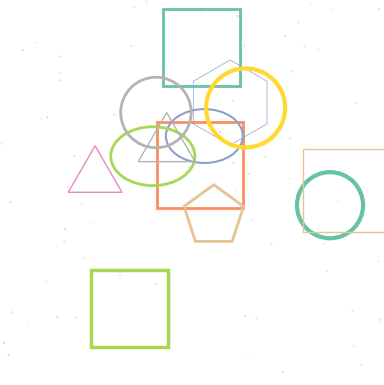[{"shape": "square", "thickness": 2, "radius": 0.5, "center": [0.524, 0.876]}, {"shape": "circle", "thickness": 3, "radius": 0.43, "center": [0.857, 0.467]}, {"shape": "square", "thickness": 2, "radius": 0.55, "center": [0.52, 0.572]}, {"shape": "hexagon", "thickness": 0.5, "radius": 0.55, "center": [0.598, 0.734]}, {"shape": "oval", "thickness": 1.5, "radius": 0.5, "center": [0.531, 0.647]}, {"shape": "triangle", "thickness": 1, "radius": 0.4, "center": [0.247, 0.541]}, {"shape": "square", "thickness": 2.5, "radius": 0.5, "center": [0.336, 0.199]}, {"shape": "oval", "thickness": 2, "radius": 0.55, "center": [0.397, 0.594]}, {"shape": "circle", "thickness": 3, "radius": 0.51, "center": [0.638, 0.72]}, {"shape": "pentagon", "thickness": 2, "radius": 0.41, "center": [0.555, 0.439]}, {"shape": "square", "thickness": 1, "radius": 0.54, "center": [0.895, 0.506]}, {"shape": "circle", "thickness": 2, "radius": 0.46, "center": [0.405, 0.708]}, {"shape": "triangle", "thickness": 1, "radius": 0.43, "center": [0.433, 0.623]}]